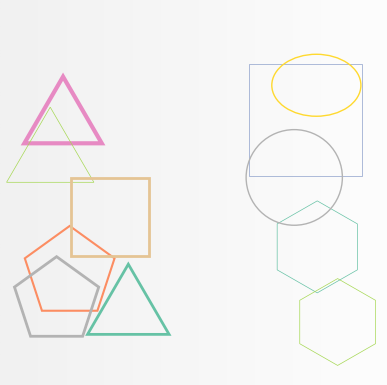[{"shape": "triangle", "thickness": 2, "radius": 0.61, "center": [0.331, 0.192]}, {"shape": "hexagon", "thickness": 0.5, "radius": 0.6, "center": [0.819, 0.359]}, {"shape": "pentagon", "thickness": 1.5, "radius": 0.61, "center": [0.18, 0.291]}, {"shape": "square", "thickness": 0.5, "radius": 0.73, "center": [0.788, 0.689]}, {"shape": "triangle", "thickness": 3, "radius": 0.58, "center": [0.163, 0.685]}, {"shape": "triangle", "thickness": 0.5, "radius": 0.65, "center": [0.13, 0.592]}, {"shape": "hexagon", "thickness": 0.5, "radius": 0.56, "center": [0.871, 0.164]}, {"shape": "oval", "thickness": 1, "radius": 0.57, "center": [0.816, 0.779]}, {"shape": "square", "thickness": 2, "radius": 0.51, "center": [0.283, 0.437]}, {"shape": "pentagon", "thickness": 2, "radius": 0.57, "center": [0.146, 0.219]}, {"shape": "circle", "thickness": 1, "radius": 0.62, "center": [0.759, 0.539]}]